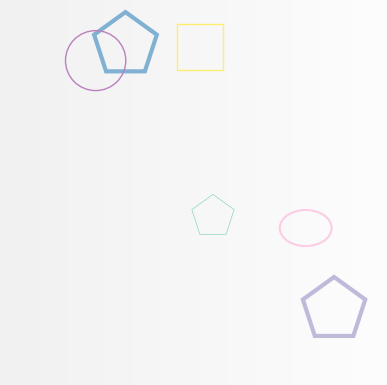[{"shape": "pentagon", "thickness": 0.5, "radius": 0.29, "center": [0.55, 0.438]}, {"shape": "pentagon", "thickness": 3, "radius": 0.42, "center": [0.862, 0.196]}, {"shape": "pentagon", "thickness": 3, "radius": 0.43, "center": [0.324, 0.884]}, {"shape": "oval", "thickness": 1.5, "radius": 0.33, "center": [0.789, 0.408]}, {"shape": "circle", "thickness": 1, "radius": 0.39, "center": [0.247, 0.843]}, {"shape": "square", "thickness": 1, "radius": 0.3, "center": [0.517, 0.879]}]